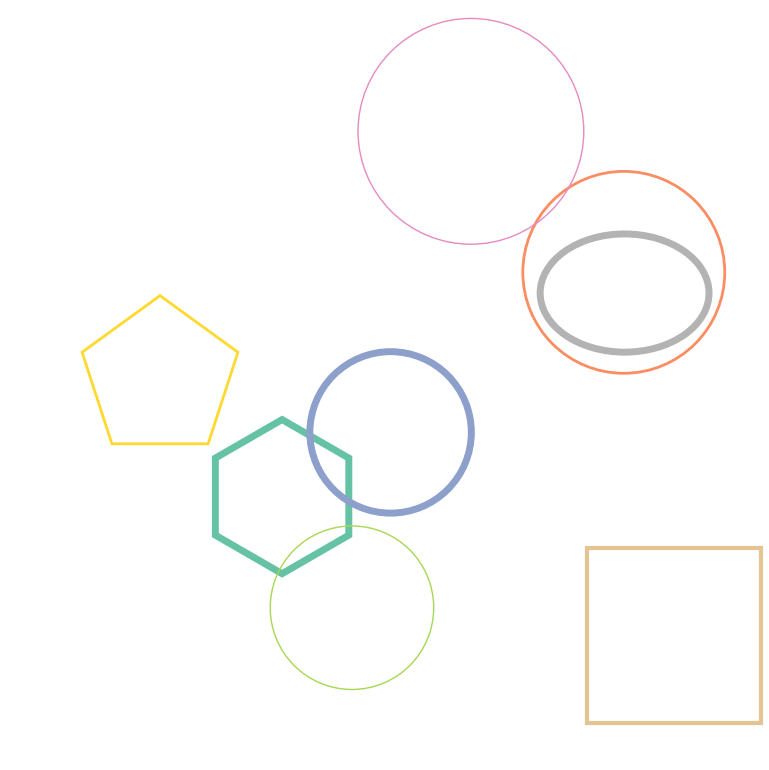[{"shape": "hexagon", "thickness": 2.5, "radius": 0.5, "center": [0.366, 0.355]}, {"shape": "circle", "thickness": 1, "radius": 0.66, "center": [0.81, 0.646]}, {"shape": "circle", "thickness": 2.5, "radius": 0.52, "center": [0.507, 0.438]}, {"shape": "circle", "thickness": 0.5, "radius": 0.73, "center": [0.612, 0.829]}, {"shape": "circle", "thickness": 0.5, "radius": 0.53, "center": [0.457, 0.211]}, {"shape": "pentagon", "thickness": 1, "radius": 0.53, "center": [0.208, 0.51]}, {"shape": "square", "thickness": 1.5, "radius": 0.57, "center": [0.875, 0.174]}, {"shape": "oval", "thickness": 2.5, "radius": 0.55, "center": [0.811, 0.619]}]